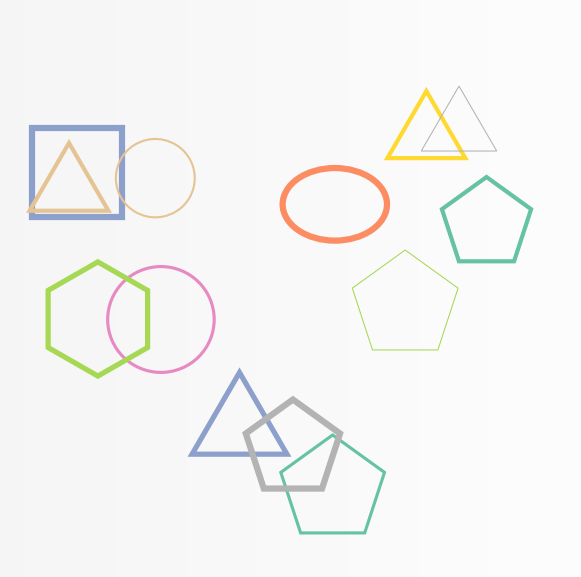[{"shape": "pentagon", "thickness": 1.5, "radius": 0.47, "center": [0.572, 0.152]}, {"shape": "pentagon", "thickness": 2, "radius": 0.4, "center": [0.837, 0.612]}, {"shape": "oval", "thickness": 3, "radius": 0.45, "center": [0.576, 0.645]}, {"shape": "square", "thickness": 3, "radius": 0.39, "center": [0.133, 0.701]}, {"shape": "triangle", "thickness": 2.5, "radius": 0.47, "center": [0.412, 0.26]}, {"shape": "circle", "thickness": 1.5, "radius": 0.46, "center": [0.277, 0.446]}, {"shape": "pentagon", "thickness": 0.5, "radius": 0.48, "center": [0.697, 0.471]}, {"shape": "hexagon", "thickness": 2.5, "radius": 0.49, "center": [0.168, 0.447]}, {"shape": "triangle", "thickness": 2, "radius": 0.39, "center": [0.734, 0.764]}, {"shape": "triangle", "thickness": 2, "radius": 0.39, "center": [0.119, 0.673]}, {"shape": "circle", "thickness": 1, "radius": 0.34, "center": [0.267, 0.691]}, {"shape": "triangle", "thickness": 0.5, "radius": 0.37, "center": [0.79, 0.775]}, {"shape": "pentagon", "thickness": 3, "radius": 0.43, "center": [0.504, 0.222]}]